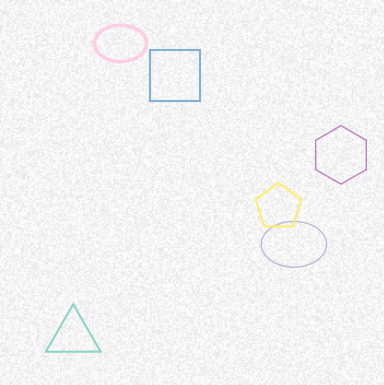[{"shape": "triangle", "thickness": 1.5, "radius": 0.41, "center": [0.19, 0.128]}, {"shape": "oval", "thickness": 1, "radius": 0.42, "center": [0.763, 0.365]}, {"shape": "square", "thickness": 1.5, "radius": 0.33, "center": [0.455, 0.804]}, {"shape": "oval", "thickness": 2.5, "radius": 0.34, "center": [0.313, 0.887]}, {"shape": "hexagon", "thickness": 1, "radius": 0.38, "center": [0.886, 0.598]}, {"shape": "pentagon", "thickness": 1.5, "radius": 0.31, "center": [0.723, 0.463]}]